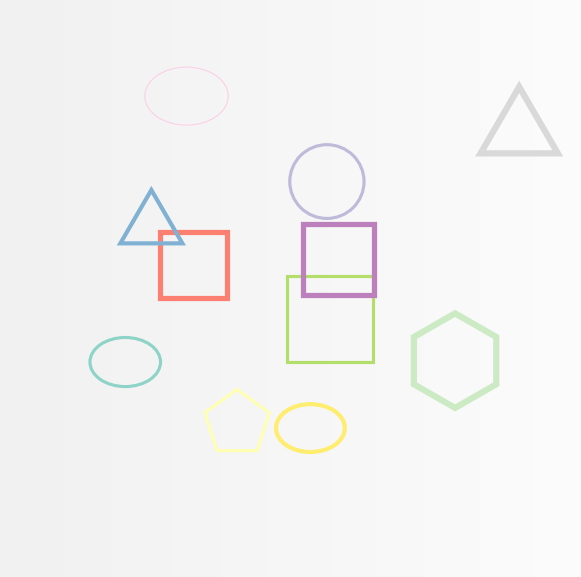[{"shape": "oval", "thickness": 1.5, "radius": 0.3, "center": [0.215, 0.372]}, {"shape": "pentagon", "thickness": 1.5, "radius": 0.29, "center": [0.408, 0.266]}, {"shape": "circle", "thickness": 1.5, "radius": 0.32, "center": [0.562, 0.685]}, {"shape": "square", "thickness": 2.5, "radius": 0.29, "center": [0.332, 0.54]}, {"shape": "triangle", "thickness": 2, "radius": 0.31, "center": [0.26, 0.609]}, {"shape": "square", "thickness": 1.5, "radius": 0.37, "center": [0.568, 0.446]}, {"shape": "oval", "thickness": 0.5, "radius": 0.36, "center": [0.321, 0.833]}, {"shape": "triangle", "thickness": 3, "radius": 0.38, "center": [0.893, 0.772]}, {"shape": "square", "thickness": 2.5, "radius": 0.3, "center": [0.582, 0.55]}, {"shape": "hexagon", "thickness": 3, "radius": 0.41, "center": [0.783, 0.375]}, {"shape": "oval", "thickness": 2, "radius": 0.3, "center": [0.534, 0.258]}]